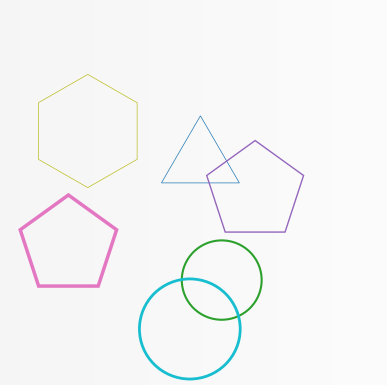[{"shape": "triangle", "thickness": 0.5, "radius": 0.58, "center": [0.517, 0.583]}, {"shape": "circle", "thickness": 1.5, "radius": 0.52, "center": [0.572, 0.273]}, {"shape": "pentagon", "thickness": 1, "radius": 0.66, "center": [0.658, 0.504]}, {"shape": "pentagon", "thickness": 2.5, "radius": 0.65, "center": [0.177, 0.363]}, {"shape": "hexagon", "thickness": 0.5, "radius": 0.74, "center": [0.227, 0.66]}, {"shape": "circle", "thickness": 2, "radius": 0.65, "center": [0.49, 0.146]}]